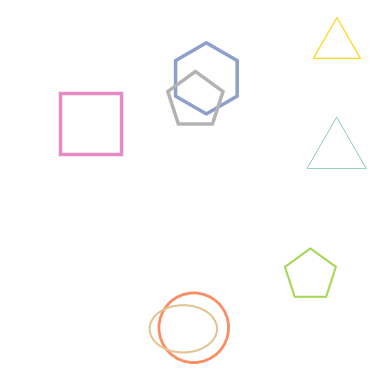[{"shape": "triangle", "thickness": 0.5, "radius": 0.44, "center": [0.874, 0.607]}, {"shape": "circle", "thickness": 2, "radius": 0.45, "center": [0.503, 0.149]}, {"shape": "hexagon", "thickness": 2.5, "radius": 0.46, "center": [0.536, 0.796]}, {"shape": "square", "thickness": 2.5, "radius": 0.4, "center": [0.236, 0.678]}, {"shape": "pentagon", "thickness": 1.5, "radius": 0.35, "center": [0.806, 0.285]}, {"shape": "triangle", "thickness": 1, "radius": 0.35, "center": [0.875, 0.884]}, {"shape": "oval", "thickness": 1.5, "radius": 0.44, "center": [0.476, 0.146]}, {"shape": "pentagon", "thickness": 2.5, "radius": 0.38, "center": [0.508, 0.739]}]